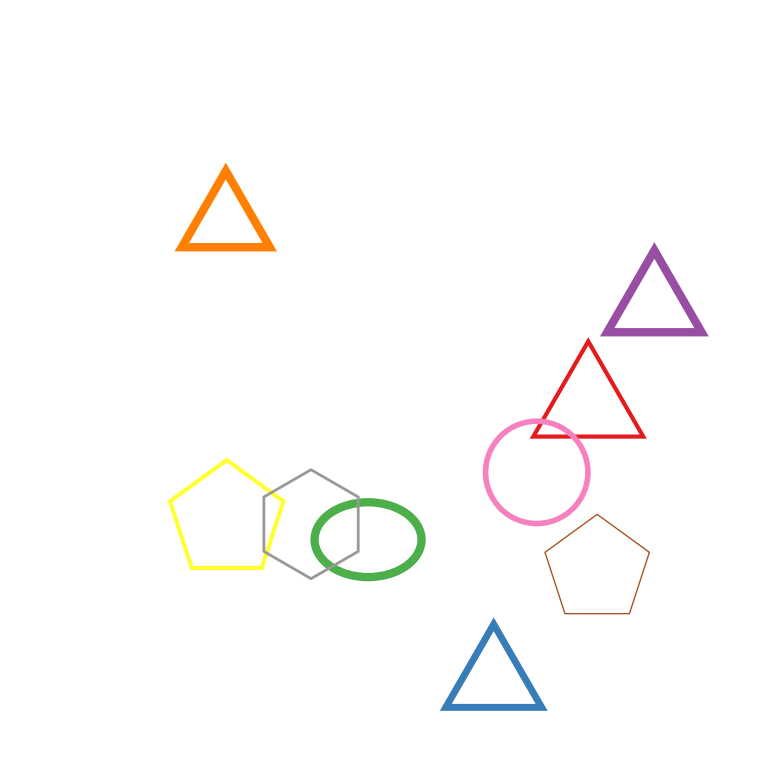[{"shape": "triangle", "thickness": 1.5, "radius": 0.41, "center": [0.764, 0.474]}, {"shape": "triangle", "thickness": 2.5, "radius": 0.36, "center": [0.641, 0.117]}, {"shape": "oval", "thickness": 3, "radius": 0.35, "center": [0.478, 0.299]}, {"shape": "triangle", "thickness": 3, "radius": 0.35, "center": [0.85, 0.604]}, {"shape": "triangle", "thickness": 3, "radius": 0.33, "center": [0.293, 0.712]}, {"shape": "pentagon", "thickness": 1.5, "radius": 0.39, "center": [0.294, 0.325]}, {"shape": "pentagon", "thickness": 0.5, "radius": 0.36, "center": [0.776, 0.261]}, {"shape": "circle", "thickness": 2, "radius": 0.33, "center": [0.697, 0.387]}, {"shape": "hexagon", "thickness": 1, "radius": 0.35, "center": [0.404, 0.319]}]